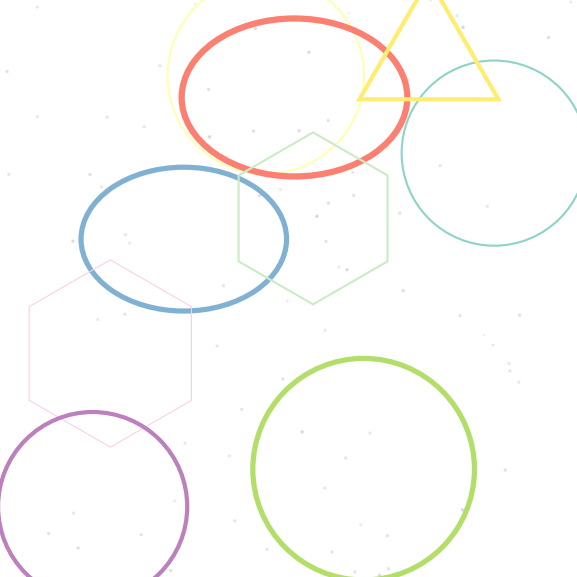[{"shape": "circle", "thickness": 1, "radius": 0.8, "center": [0.856, 0.734]}, {"shape": "circle", "thickness": 1, "radius": 0.85, "center": [0.46, 0.868]}, {"shape": "oval", "thickness": 3, "radius": 0.98, "center": [0.51, 0.83]}, {"shape": "oval", "thickness": 2.5, "radius": 0.89, "center": [0.318, 0.585]}, {"shape": "circle", "thickness": 2.5, "radius": 0.96, "center": [0.63, 0.187]}, {"shape": "hexagon", "thickness": 0.5, "radius": 0.81, "center": [0.191, 0.387]}, {"shape": "circle", "thickness": 2, "radius": 0.82, "center": [0.16, 0.122]}, {"shape": "hexagon", "thickness": 1, "radius": 0.74, "center": [0.542, 0.621]}, {"shape": "triangle", "thickness": 2, "radius": 0.69, "center": [0.743, 0.897]}]